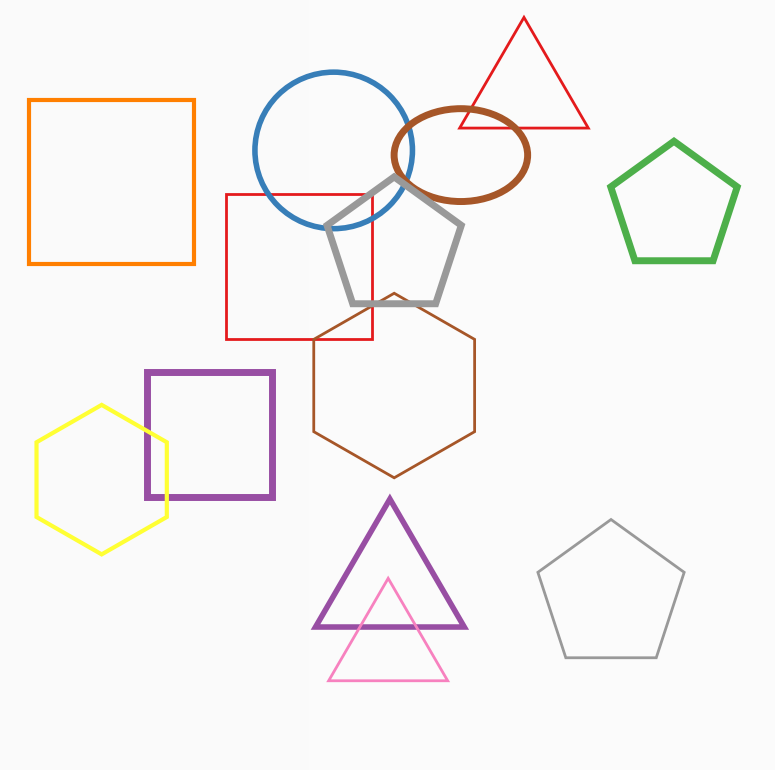[{"shape": "square", "thickness": 1, "radius": 0.47, "center": [0.386, 0.654]}, {"shape": "triangle", "thickness": 1, "radius": 0.48, "center": [0.676, 0.882]}, {"shape": "circle", "thickness": 2, "radius": 0.51, "center": [0.431, 0.805]}, {"shape": "pentagon", "thickness": 2.5, "radius": 0.43, "center": [0.87, 0.731]}, {"shape": "triangle", "thickness": 2, "radius": 0.55, "center": [0.503, 0.241]}, {"shape": "square", "thickness": 2.5, "radius": 0.4, "center": [0.27, 0.436]}, {"shape": "square", "thickness": 1.5, "radius": 0.53, "center": [0.144, 0.763]}, {"shape": "hexagon", "thickness": 1.5, "radius": 0.49, "center": [0.131, 0.377]}, {"shape": "hexagon", "thickness": 1, "radius": 0.6, "center": [0.509, 0.499]}, {"shape": "oval", "thickness": 2.5, "radius": 0.43, "center": [0.595, 0.799]}, {"shape": "triangle", "thickness": 1, "radius": 0.44, "center": [0.501, 0.16]}, {"shape": "pentagon", "thickness": 2.5, "radius": 0.46, "center": [0.509, 0.679]}, {"shape": "pentagon", "thickness": 1, "radius": 0.5, "center": [0.788, 0.226]}]